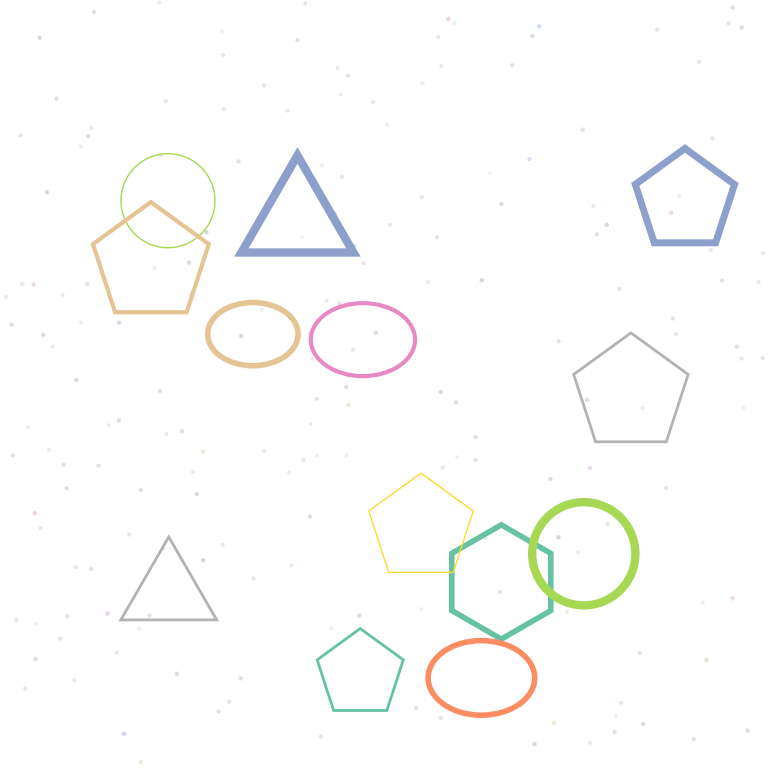[{"shape": "hexagon", "thickness": 2, "radius": 0.37, "center": [0.651, 0.244]}, {"shape": "pentagon", "thickness": 1, "radius": 0.29, "center": [0.468, 0.125]}, {"shape": "oval", "thickness": 2, "radius": 0.35, "center": [0.625, 0.12]}, {"shape": "triangle", "thickness": 3, "radius": 0.42, "center": [0.386, 0.714]}, {"shape": "pentagon", "thickness": 2.5, "radius": 0.34, "center": [0.889, 0.739]}, {"shape": "oval", "thickness": 1.5, "radius": 0.34, "center": [0.471, 0.559]}, {"shape": "circle", "thickness": 3, "radius": 0.34, "center": [0.758, 0.281]}, {"shape": "circle", "thickness": 0.5, "radius": 0.31, "center": [0.218, 0.739]}, {"shape": "pentagon", "thickness": 0.5, "radius": 0.36, "center": [0.547, 0.314]}, {"shape": "pentagon", "thickness": 1.5, "radius": 0.4, "center": [0.196, 0.658]}, {"shape": "oval", "thickness": 2, "radius": 0.29, "center": [0.328, 0.566]}, {"shape": "triangle", "thickness": 1, "radius": 0.36, "center": [0.219, 0.231]}, {"shape": "pentagon", "thickness": 1, "radius": 0.39, "center": [0.819, 0.49]}]